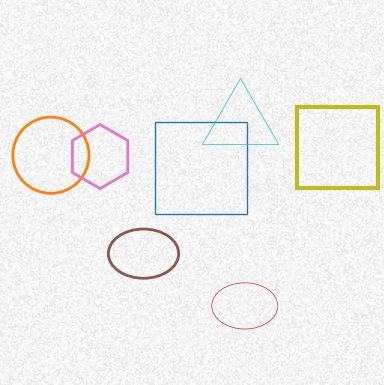[{"shape": "square", "thickness": 1, "radius": 0.6, "center": [0.521, 0.564]}, {"shape": "circle", "thickness": 2, "radius": 0.49, "center": [0.132, 0.597]}, {"shape": "oval", "thickness": 0.5, "radius": 0.43, "center": [0.636, 0.205]}, {"shape": "oval", "thickness": 2, "radius": 0.46, "center": [0.373, 0.341]}, {"shape": "hexagon", "thickness": 2, "radius": 0.42, "center": [0.26, 0.593]}, {"shape": "square", "thickness": 3, "radius": 0.52, "center": [0.876, 0.616]}, {"shape": "triangle", "thickness": 0.5, "radius": 0.57, "center": [0.625, 0.682]}]